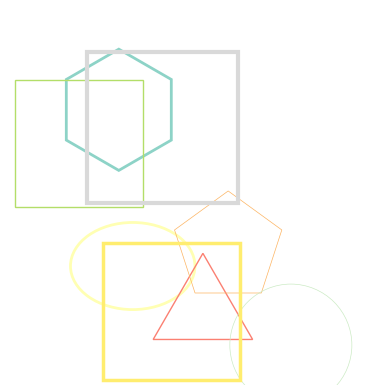[{"shape": "hexagon", "thickness": 2, "radius": 0.79, "center": [0.309, 0.715]}, {"shape": "oval", "thickness": 2, "radius": 0.81, "center": [0.345, 0.309]}, {"shape": "triangle", "thickness": 1, "radius": 0.75, "center": [0.527, 0.193]}, {"shape": "pentagon", "thickness": 0.5, "radius": 0.73, "center": [0.593, 0.357]}, {"shape": "square", "thickness": 1, "radius": 0.83, "center": [0.205, 0.627]}, {"shape": "square", "thickness": 3, "radius": 0.98, "center": [0.422, 0.669]}, {"shape": "circle", "thickness": 0.5, "radius": 0.79, "center": [0.755, 0.104]}, {"shape": "square", "thickness": 2.5, "radius": 0.89, "center": [0.445, 0.19]}]